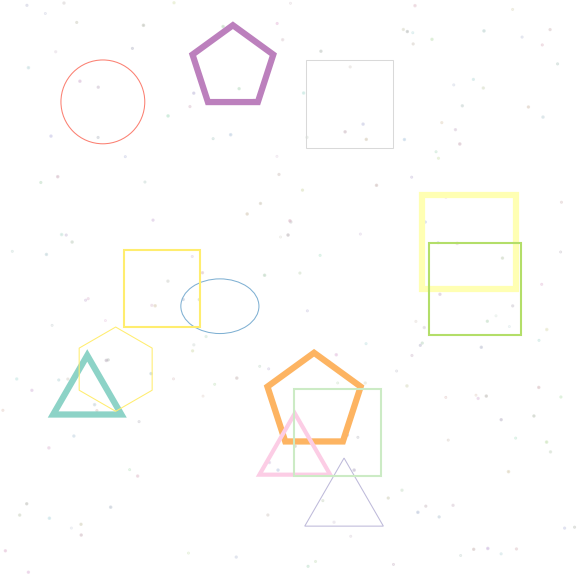[{"shape": "triangle", "thickness": 3, "radius": 0.34, "center": [0.151, 0.315]}, {"shape": "square", "thickness": 3, "radius": 0.41, "center": [0.812, 0.58]}, {"shape": "triangle", "thickness": 0.5, "radius": 0.39, "center": [0.596, 0.127]}, {"shape": "circle", "thickness": 0.5, "radius": 0.36, "center": [0.178, 0.823]}, {"shape": "oval", "thickness": 0.5, "radius": 0.34, "center": [0.381, 0.469]}, {"shape": "pentagon", "thickness": 3, "radius": 0.42, "center": [0.544, 0.303]}, {"shape": "square", "thickness": 1, "radius": 0.4, "center": [0.823, 0.498]}, {"shape": "triangle", "thickness": 2, "radius": 0.35, "center": [0.51, 0.213]}, {"shape": "square", "thickness": 0.5, "radius": 0.38, "center": [0.605, 0.819]}, {"shape": "pentagon", "thickness": 3, "radius": 0.37, "center": [0.403, 0.882]}, {"shape": "square", "thickness": 1, "radius": 0.38, "center": [0.585, 0.251]}, {"shape": "hexagon", "thickness": 0.5, "radius": 0.36, "center": [0.2, 0.36]}, {"shape": "square", "thickness": 1, "radius": 0.33, "center": [0.281, 0.5]}]